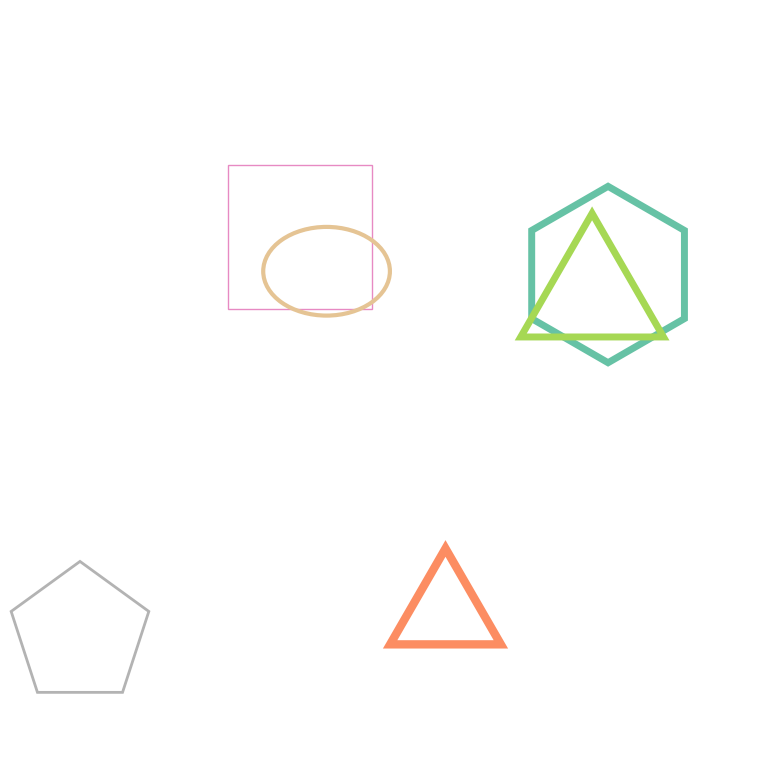[{"shape": "hexagon", "thickness": 2.5, "radius": 0.57, "center": [0.79, 0.643]}, {"shape": "triangle", "thickness": 3, "radius": 0.42, "center": [0.579, 0.205]}, {"shape": "square", "thickness": 0.5, "radius": 0.47, "center": [0.39, 0.693]}, {"shape": "triangle", "thickness": 2.5, "radius": 0.54, "center": [0.769, 0.616]}, {"shape": "oval", "thickness": 1.5, "radius": 0.41, "center": [0.424, 0.648]}, {"shape": "pentagon", "thickness": 1, "radius": 0.47, "center": [0.104, 0.177]}]